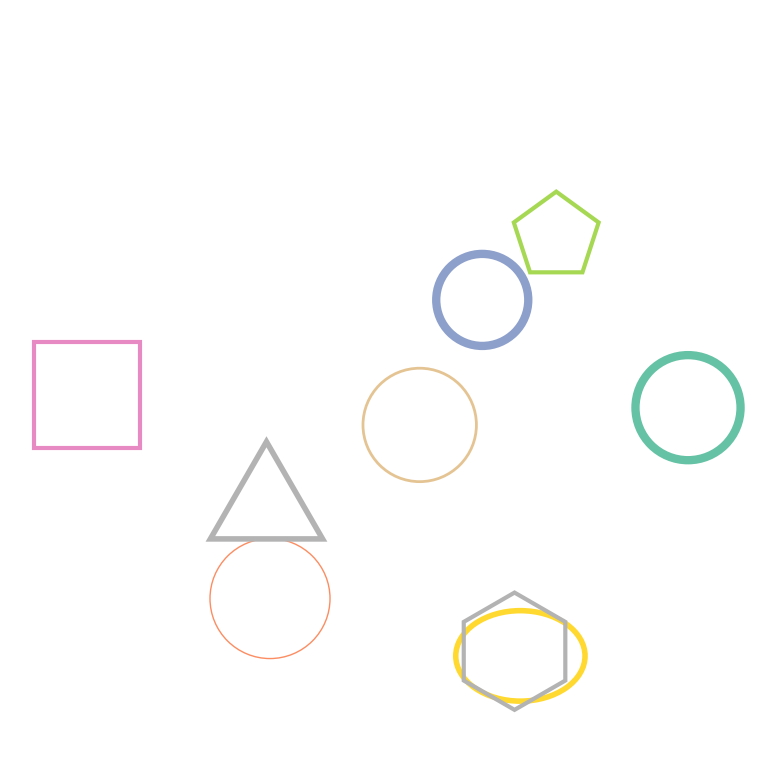[{"shape": "circle", "thickness": 3, "radius": 0.34, "center": [0.894, 0.471]}, {"shape": "circle", "thickness": 0.5, "radius": 0.39, "center": [0.351, 0.223]}, {"shape": "circle", "thickness": 3, "radius": 0.3, "center": [0.626, 0.61]}, {"shape": "square", "thickness": 1.5, "radius": 0.34, "center": [0.113, 0.488]}, {"shape": "pentagon", "thickness": 1.5, "radius": 0.29, "center": [0.722, 0.693]}, {"shape": "oval", "thickness": 2, "radius": 0.42, "center": [0.676, 0.148]}, {"shape": "circle", "thickness": 1, "radius": 0.37, "center": [0.545, 0.448]}, {"shape": "hexagon", "thickness": 1.5, "radius": 0.38, "center": [0.668, 0.154]}, {"shape": "triangle", "thickness": 2, "radius": 0.42, "center": [0.346, 0.342]}]